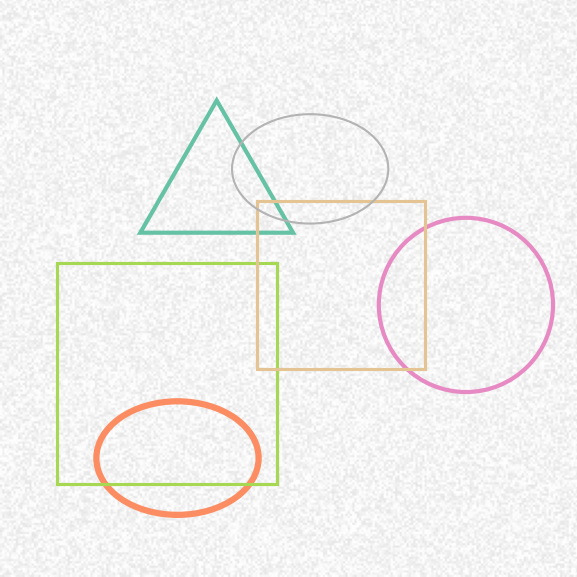[{"shape": "triangle", "thickness": 2, "radius": 0.76, "center": [0.375, 0.673]}, {"shape": "oval", "thickness": 3, "radius": 0.7, "center": [0.307, 0.206]}, {"shape": "circle", "thickness": 2, "radius": 0.75, "center": [0.807, 0.471]}, {"shape": "square", "thickness": 1.5, "radius": 0.95, "center": [0.29, 0.352]}, {"shape": "square", "thickness": 1.5, "radius": 0.73, "center": [0.591, 0.505]}, {"shape": "oval", "thickness": 1, "radius": 0.68, "center": [0.537, 0.707]}]